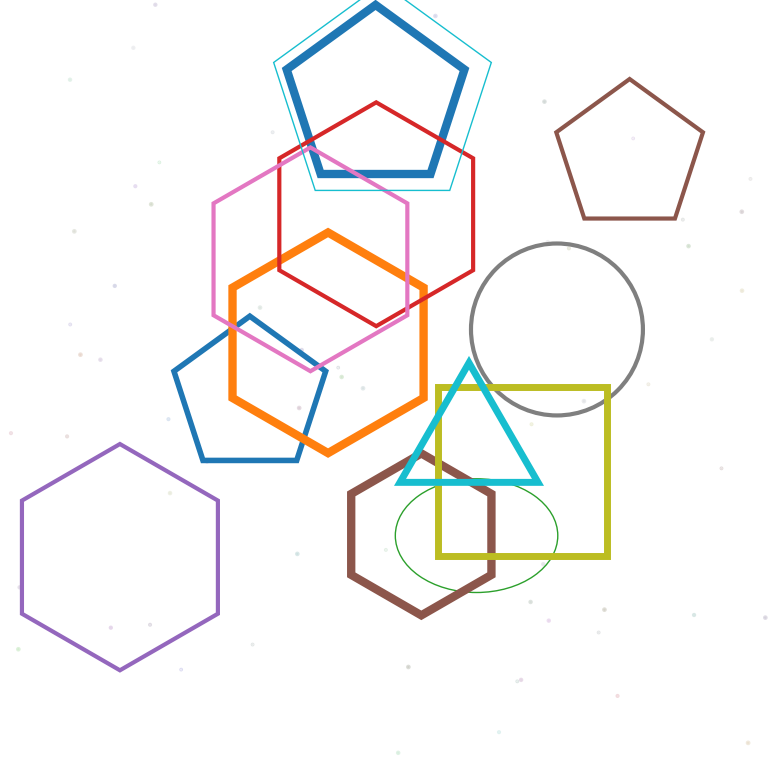[{"shape": "pentagon", "thickness": 2, "radius": 0.52, "center": [0.324, 0.486]}, {"shape": "pentagon", "thickness": 3, "radius": 0.61, "center": [0.488, 0.872]}, {"shape": "hexagon", "thickness": 3, "radius": 0.72, "center": [0.426, 0.555]}, {"shape": "oval", "thickness": 0.5, "radius": 0.53, "center": [0.619, 0.304]}, {"shape": "hexagon", "thickness": 1.5, "radius": 0.73, "center": [0.489, 0.722]}, {"shape": "hexagon", "thickness": 1.5, "radius": 0.73, "center": [0.156, 0.276]}, {"shape": "pentagon", "thickness": 1.5, "radius": 0.5, "center": [0.818, 0.797]}, {"shape": "hexagon", "thickness": 3, "radius": 0.53, "center": [0.547, 0.306]}, {"shape": "hexagon", "thickness": 1.5, "radius": 0.73, "center": [0.403, 0.663]}, {"shape": "circle", "thickness": 1.5, "radius": 0.56, "center": [0.723, 0.572]}, {"shape": "square", "thickness": 2.5, "radius": 0.55, "center": [0.679, 0.387]}, {"shape": "triangle", "thickness": 2.5, "radius": 0.52, "center": [0.609, 0.425]}, {"shape": "pentagon", "thickness": 0.5, "radius": 0.74, "center": [0.497, 0.873]}]